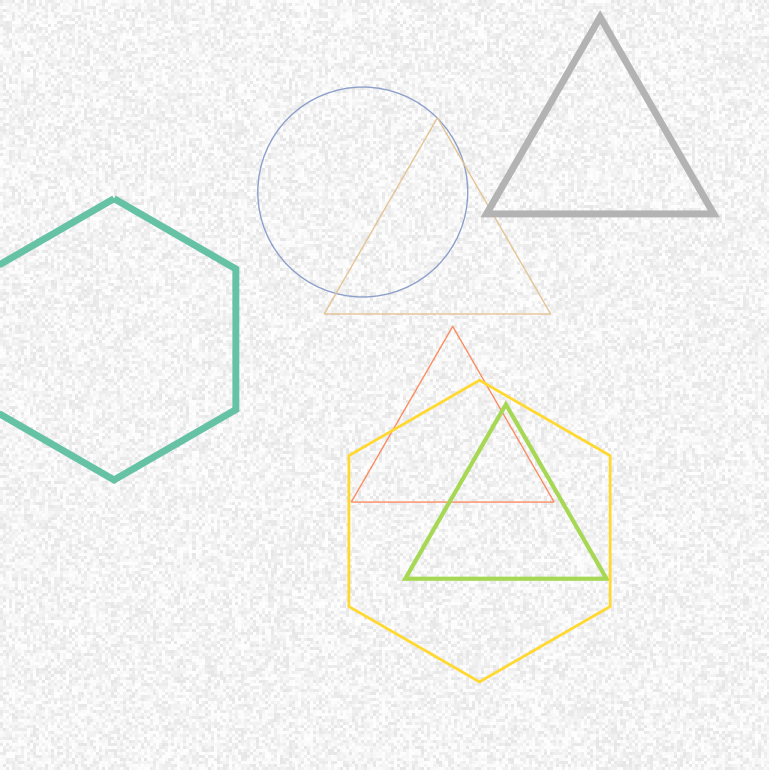[{"shape": "hexagon", "thickness": 2.5, "radius": 0.91, "center": [0.148, 0.559]}, {"shape": "triangle", "thickness": 0.5, "radius": 0.76, "center": [0.588, 0.424]}, {"shape": "circle", "thickness": 0.5, "radius": 0.68, "center": [0.471, 0.751]}, {"shape": "triangle", "thickness": 1.5, "radius": 0.75, "center": [0.657, 0.324]}, {"shape": "hexagon", "thickness": 1, "radius": 0.98, "center": [0.623, 0.31]}, {"shape": "triangle", "thickness": 0.5, "radius": 0.85, "center": [0.568, 0.677]}, {"shape": "triangle", "thickness": 2.5, "radius": 0.85, "center": [0.779, 0.807]}]